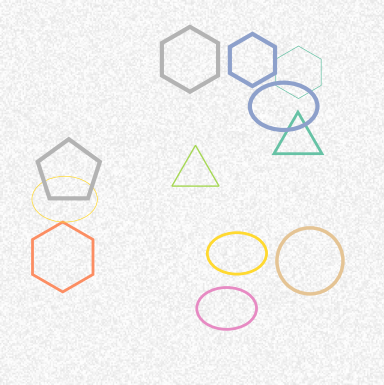[{"shape": "hexagon", "thickness": 0.5, "radius": 0.34, "center": [0.775, 0.812]}, {"shape": "triangle", "thickness": 2, "radius": 0.36, "center": [0.774, 0.637]}, {"shape": "hexagon", "thickness": 2, "radius": 0.45, "center": [0.163, 0.333]}, {"shape": "hexagon", "thickness": 3, "radius": 0.34, "center": [0.656, 0.844]}, {"shape": "oval", "thickness": 3, "radius": 0.44, "center": [0.737, 0.724]}, {"shape": "oval", "thickness": 2, "radius": 0.39, "center": [0.589, 0.199]}, {"shape": "triangle", "thickness": 1, "radius": 0.35, "center": [0.508, 0.552]}, {"shape": "oval", "thickness": 0.5, "radius": 0.42, "center": [0.168, 0.483]}, {"shape": "oval", "thickness": 2, "radius": 0.38, "center": [0.615, 0.342]}, {"shape": "circle", "thickness": 2.5, "radius": 0.43, "center": [0.805, 0.322]}, {"shape": "pentagon", "thickness": 3, "radius": 0.42, "center": [0.179, 0.554]}, {"shape": "hexagon", "thickness": 3, "radius": 0.42, "center": [0.493, 0.846]}]